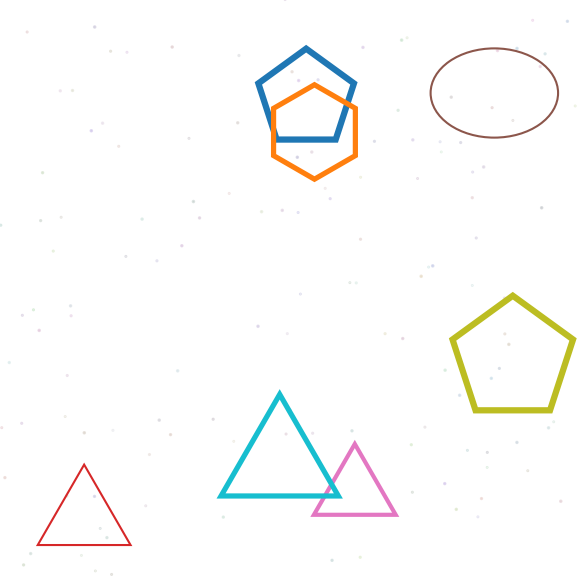[{"shape": "pentagon", "thickness": 3, "radius": 0.43, "center": [0.53, 0.828]}, {"shape": "hexagon", "thickness": 2.5, "radius": 0.41, "center": [0.545, 0.771]}, {"shape": "triangle", "thickness": 1, "radius": 0.46, "center": [0.146, 0.102]}, {"shape": "oval", "thickness": 1, "radius": 0.55, "center": [0.856, 0.838]}, {"shape": "triangle", "thickness": 2, "radius": 0.41, "center": [0.614, 0.149]}, {"shape": "pentagon", "thickness": 3, "radius": 0.55, "center": [0.888, 0.377]}, {"shape": "triangle", "thickness": 2.5, "radius": 0.59, "center": [0.484, 0.199]}]